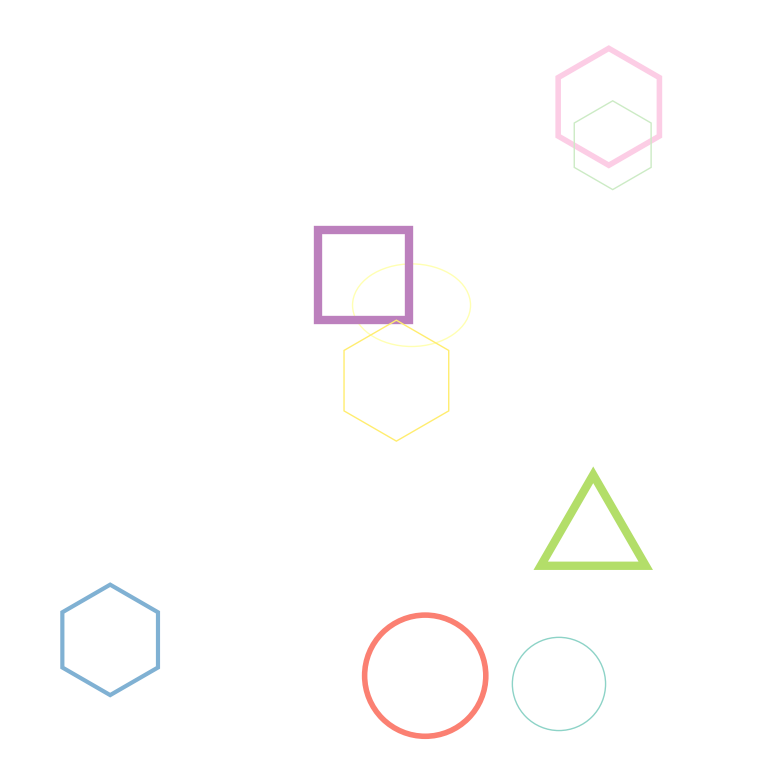[{"shape": "circle", "thickness": 0.5, "radius": 0.3, "center": [0.726, 0.112]}, {"shape": "oval", "thickness": 0.5, "radius": 0.38, "center": [0.534, 0.604]}, {"shape": "circle", "thickness": 2, "radius": 0.39, "center": [0.552, 0.122]}, {"shape": "hexagon", "thickness": 1.5, "radius": 0.36, "center": [0.143, 0.169]}, {"shape": "triangle", "thickness": 3, "radius": 0.39, "center": [0.77, 0.305]}, {"shape": "hexagon", "thickness": 2, "radius": 0.38, "center": [0.791, 0.861]}, {"shape": "square", "thickness": 3, "radius": 0.3, "center": [0.472, 0.643]}, {"shape": "hexagon", "thickness": 0.5, "radius": 0.29, "center": [0.796, 0.811]}, {"shape": "hexagon", "thickness": 0.5, "radius": 0.39, "center": [0.515, 0.506]}]